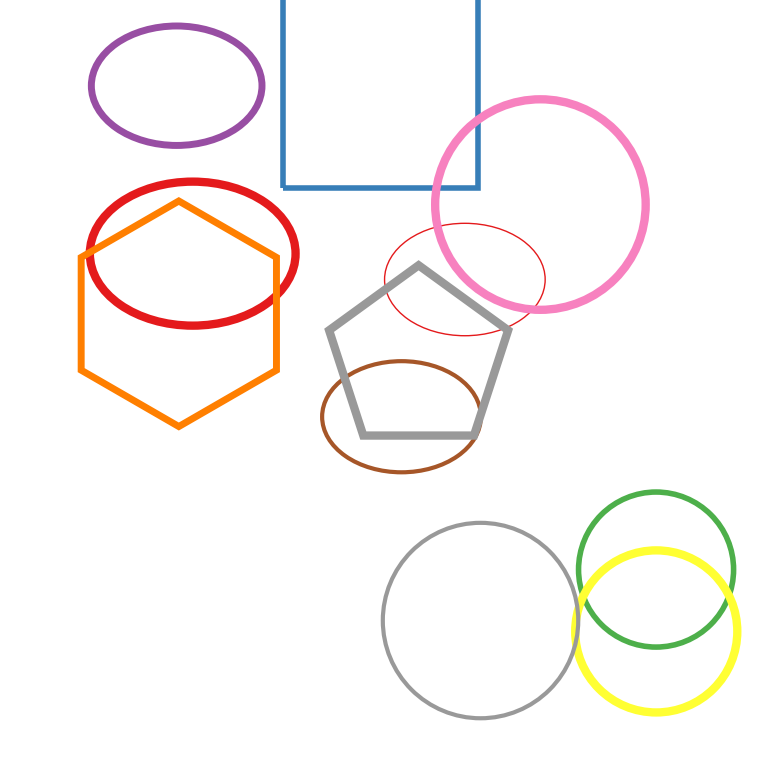[{"shape": "oval", "thickness": 3, "radius": 0.67, "center": [0.25, 0.671]}, {"shape": "oval", "thickness": 0.5, "radius": 0.52, "center": [0.604, 0.637]}, {"shape": "square", "thickness": 2, "radius": 0.63, "center": [0.494, 0.883]}, {"shape": "circle", "thickness": 2, "radius": 0.5, "center": [0.852, 0.26]}, {"shape": "oval", "thickness": 2.5, "radius": 0.55, "center": [0.229, 0.889]}, {"shape": "hexagon", "thickness": 2.5, "radius": 0.73, "center": [0.232, 0.593]}, {"shape": "circle", "thickness": 3, "radius": 0.53, "center": [0.852, 0.18]}, {"shape": "oval", "thickness": 1.5, "radius": 0.52, "center": [0.521, 0.459]}, {"shape": "circle", "thickness": 3, "radius": 0.68, "center": [0.702, 0.734]}, {"shape": "pentagon", "thickness": 3, "radius": 0.61, "center": [0.544, 0.533]}, {"shape": "circle", "thickness": 1.5, "radius": 0.63, "center": [0.624, 0.194]}]